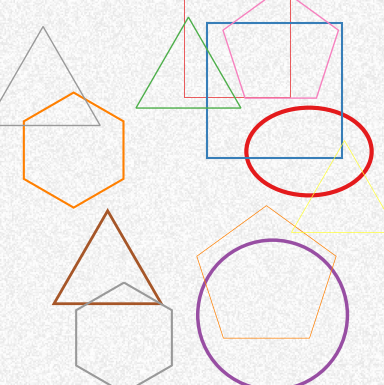[{"shape": "square", "thickness": 0.5, "radius": 0.69, "center": [0.615, 0.887]}, {"shape": "oval", "thickness": 3, "radius": 0.81, "center": [0.803, 0.606]}, {"shape": "square", "thickness": 1.5, "radius": 0.87, "center": [0.712, 0.764]}, {"shape": "triangle", "thickness": 1, "radius": 0.79, "center": [0.489, 0.798]}, {"shape": "circle", "thickness": 2.5, "radius": 0.97, "center": [0.708, 0.182]}, {"shape": "pentagon", "thickness": 0.5, "radius": 0.95, "center": [0.692, 0.276]}, {"shape": "hexagon", "thickness": 1.5, "radius": 0.75, "center": [0.191, 0.61]}, {"shape": "triangle", "thickness": 0.5, "radius": 0.8, "center": [0.895, 0.476]}, {"shape": "triangle", "thickness": 2, "radius": 0.8, "center": [0.28, 0.292]}, {"shape": "pentagon", "thickness": 1, "radius": 0.79, "center": [0.729, 0.873]}, {"shape": "hexagon", "thickness": 1.5, "radius": 0.72, "center": [0.322, 0.122]}, {"shape": "triangle", "thickness": 1, "radius": 0.86, "center": [0.112, 0.76]}]